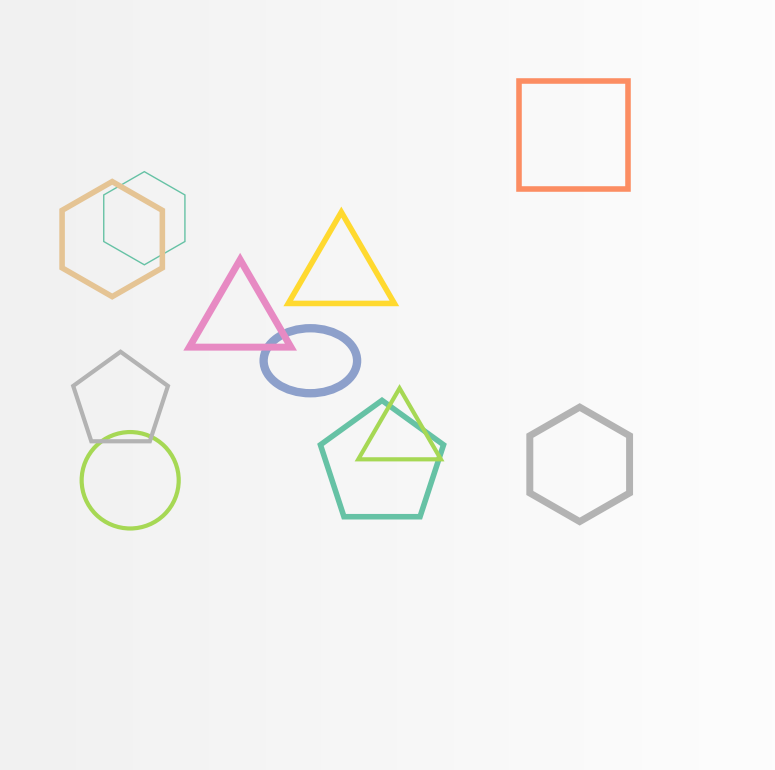[{"shape": "pentagon", "thickness": 2, "radius": 0.42, "center": [0.493, 0.397]}, {"shape": "hexagon", "thickness": 0.5, "radius": 0.3, "center": [0.186, 0.717]}, {"shape": "square", "thickness": 2, "radius": 0.35, "center": [0.74, 0.825]}, {"shape": "oval", "thickness": 3, "radius": 0.3, "center": [0.4, 0.532]}, {"shape": "triangle", "thickness": 2.5, "radius": 0.38, "center": [0.31, 0.587]}, {"shape": "triangle", "thickness": 1.5, "radius": 0.31, "center": [0.516, 0.434]}, {"shape": "circle", "thickness": 1.5, "radius": 0.31, "center": [0.168, 0.376]}, {"shape": "triangle", "thickness": 2, "radius": 0.4, "center": [0.44, 0.645]}, {"shape": "hexagon", "thickness": 2, "radius": 0.37, "center": [0.145, 0.689]}, {"shape": "pentagon", "thickness": 1.5, "radius": 0.32, "center": [0.156, 0.479]}, {"shape": "hexagon", "thickness": 2.5, "radius": 0.37, "center": [0.748, 0.397]}]